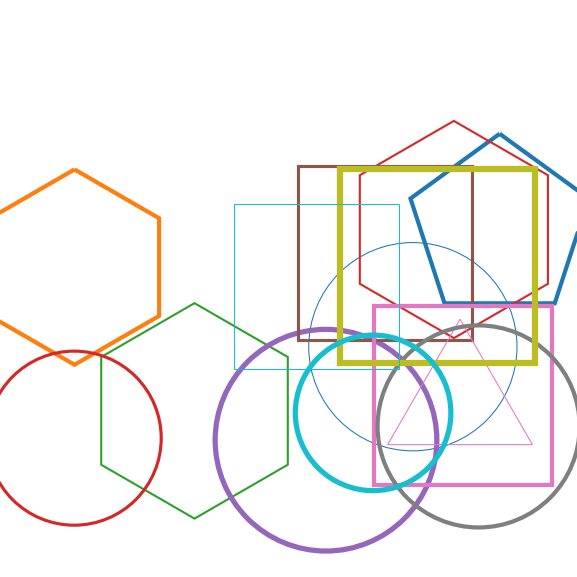[{"shape": "pentagon", "thickness": 2, "radius": 0.81, "center": [0.865, 0.605]}, {"shape": "circle", "thickness": 0.5, "radius": 0.9, "center": [0.715, 0.399]}, {"shape": "hexagon", "thickness": 2, "radius": 0.85, "center": [0.129, 0.537]}, {"shape": "hexagon", "thickness": 1, "radius": 0.93, "center": [0.337, 0.288]}, {"shape": "circle", "thickness": 1.5, "radius": 0.75, "center": [0.128, 0.24]}, {"shape": "hexagon", "thickness": 1, "radius": 0.94, "center": [0.786, 0.602]}, {"shape": "circle", "thickness": 2.5, "radius": 0.96, "center": [0.564, 0.237]}, {"shape": "square", "thickness": 1.5, "radius": 0.75, "center": [0.667, 0.561]}, {"shape": "square", "thickness": 2, "radius": 0.77, "center": [0.802, 0.314]}, {"shape": "triangle", "thickness": 0.5, "radius": 0.72, "center": [0.797, 0.302]}, {"shape": "circle", "thickness": 2, "radius": 0.87, "center": [0.829, 0.261]}, {"shape": "square", "thickness": 3, "radius": 0.84, "center": [0.758, 0.539]}, {"shape": "circle", "thickness": 2.5, "radius": 0.67, "center": [0.646, 0.284]}, {"shape": "square", "thickness": 0.5, "radius": 0.71, "center": [0.548, 0.502]}]